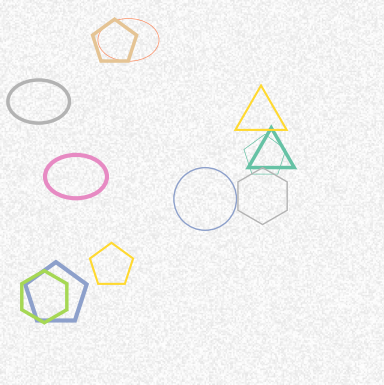[{"shape": "pentagon", "thickness": 0.5, "radius": 0.29, "center": [0.688, 0.594]}, {"shape": "triangle", "thickness": 2.5, "radius": 0.34, "center": [0.705, 0.599]}, {"shape": "oval", "thickness": 0.5, "radius": 0.4, "center": [0.334, 0.896]}, {"shape": "circle", "thickness": 1, "radius": 0.41, "center": [0.533, 0.483]}, {"shape": "pentagon", "thickness": 3, "radius": 0.42, "center": [0.145, 0.235]}, {"shape": "oval", "thickness": 3, "radius": 0.4, "center": [0.197, 0.541]}, {"shape": "hexagon", "thickness": 2.5, "radius": 0.34, "center": [0.115, 0.229]}, {"shape": "triangle", "thickness": 1.5, "radius": 0.38, "center": [0.678, 0.701]}, {"shape": "pentagon", "thickness": 1.5, "radius": 0.29, "center": [0.29, 0.31]}, {"shape": "pentagon", "thickness": 2.5, "radius": 0.3, "center": [0.298, 0.89]}, {"shape": "oval", "thickness": 2.5, "radius": 0.4, "center": [0.101, 0.736]}, {"shape": "hexagon", "thickness": 1, "radius": 0.37, "center": [0.682, 0.491]}]